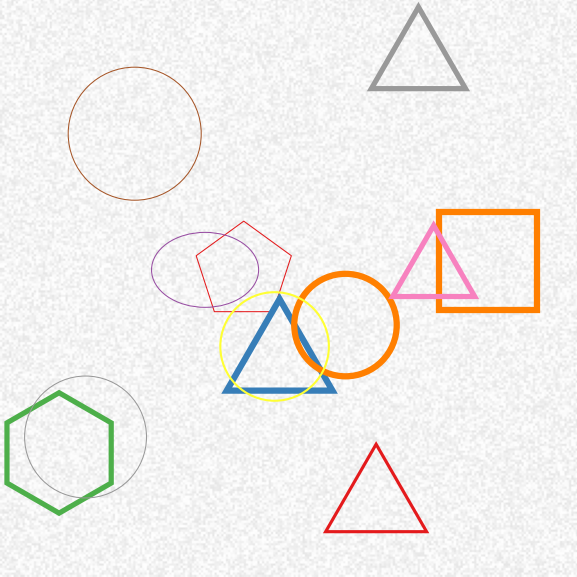[{"shape": "pentagon", "thickness": 0.5, "radius": 0.43, "center": [0.422, 0.53]}, {"shape": "triangle", "thickness": 1.5, "radius": 0.5, "center": [0.651, 0.129]}, {"shape": "triangle", "thickness": 3, "radius": 0.53, "center": [0.484, 0.376]}, {"shape": "hexagon", "thickness": 2.5, "radius": 0.52, "center": [0.102, 0.215]}, {"shape": "oval", "thickness": 0.5, "radius": 0.46, "center": [0.355, 0.532]}, {"shape": "square", "thickness": 3, "radius": 0.42, "center": [0.845, 0.547]}, {"shape": "circle", "thickness": 3, "radius": 0.44, "center": [0.598, 0.436]}, {"shape": "circle", "thickness": 1, "radius": 0.47, "center": [0.476, 0.399]}, {"shape": "circle", "thickness": 0.5, "radius": 0.58, "center": [0.233, 0.768]}, {"shape": "triangle", "thickness": 2.5, "radius": 0.41, "center": [0.751, 0.527]}, {"shape": "triangle", "thickness": 2.5, "radius": 0.47, "center": [0.725, 0.893]}, {"shape": "circle", "thickness": 0.5, "radius": 0.53, "center": [0.148, 0.242]}]